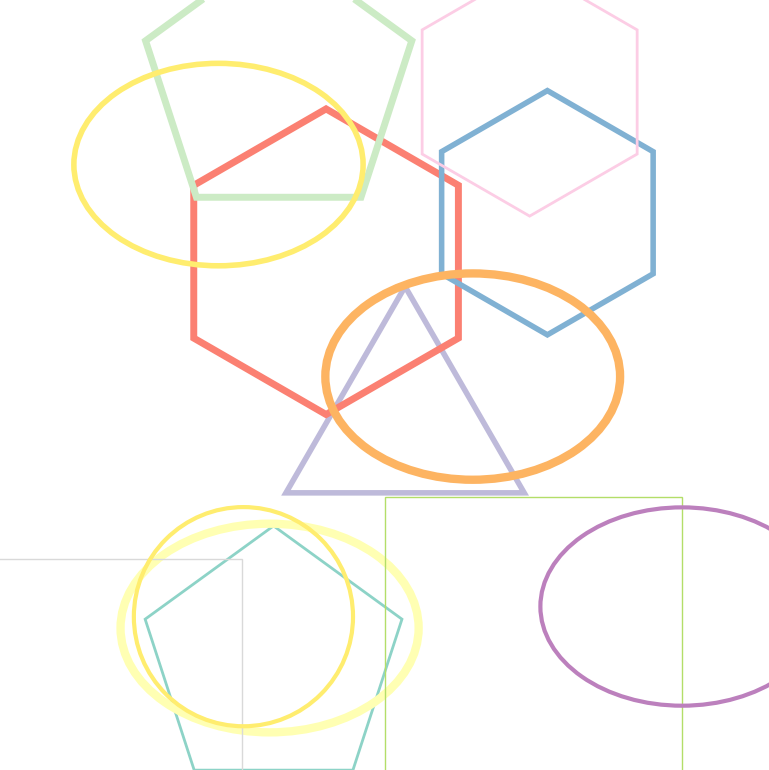[{"shape": "pentagon", "thickness": 1, "radius": 0.88, "center": [0.355, 0.142]}, {"shape": "oval", "thickness": 3, "radius": 0.97, "center": [0.35, 0.184]}, {"shape": "triangle", "thickness": 2, "radius": 0.89, "center": [0.526, 0.449]}, {"shape": "hexagon", "thickness": 2.5, "radius": 0.99, "center": [0.423, 0.66]}, {"shape": "hexagon", "thickness": 2, "radius": 0.79, "center": [0.711, 0.724]}, {"shape": "oval", "thickness": 3, "radius": 0.96, "center": [0.614, 0.511]}, {"shape": "square", "thickness": 0.5, "radius": 0.97, "center": [0.693, 0.161]}, {"shape": "hexagon", "thickness": 1, "radius": 0.81, "center": [0.688, 0.881]}, {"shape": "square", "thickness": 0.5, "radius": 0.83, "center": [0.148, 0.107]}, {"shape": "oval", "thickness": 1.5, "radius": 0.92, "center": [0.886, 0.212]}, {"shape": "pentagon", "thickness": 2.5, "radius": 0.91, "center": [0.362, 0.891]}, {"shape": "oval", "thickness": 2, "radius": 0.94, "center": [0.284, 0.786]}, {"shape": "circle", "thickness": 1.5, "radius": 0.71, "center": [0.316, 0.199]}]